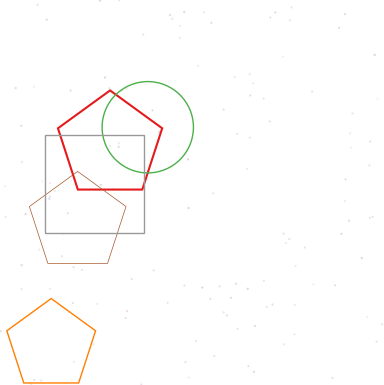[{"shape": "pentagon", "thickness": 1.5, "radius": 0.71, "center": [0.286, 0.623]}, {"shape": "circle", "thickness": 1, "radius": 0.59, "center": [0.384, 0.669]}, {"shape": "pentagon", "thickness": 1, "radius": 0.61, "center": [0.133, 0.103]}, {"shape": "pentagon", "thickness": 0.5, "radius": 0.66, "center": [0.202, 0.423]}, {"shape": "square", "thickness": 1, "radius": 0.64, "center": [0.245, 0.522]}]